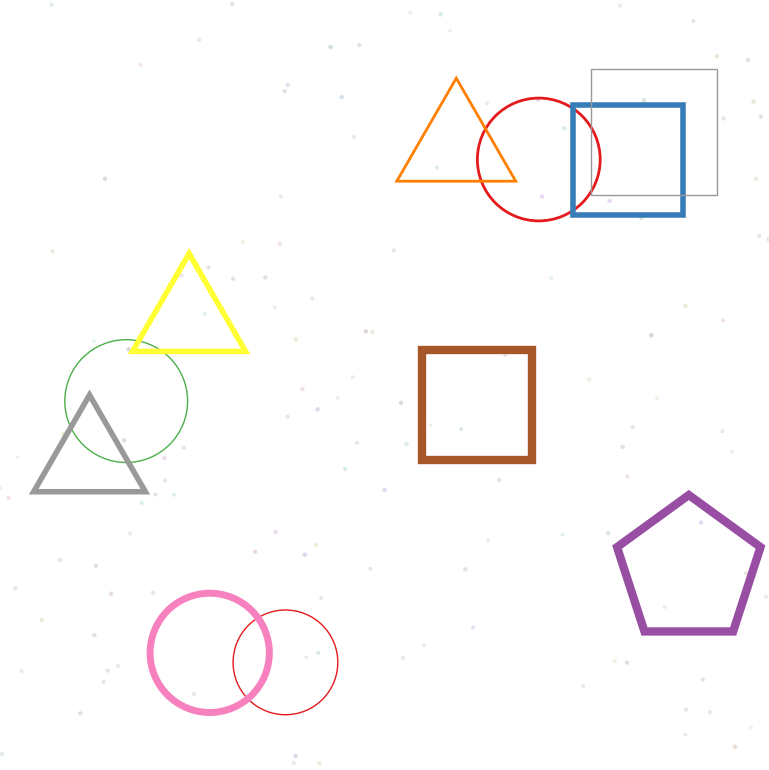[{"shape": "circle", "thickness": 0.5, "radius": 0.34, "center": [0.371, 0.14]}, {"shape": "circle", "thickness": 1, "radius": 0.4, "center": [0.7, 0.793]}, {"shape": "square", "thickness": 2, "radius": 0.36, "center": [0.816, 0.793]}, {"shape": "circle", "thickness": 0.5, "radius": 0.4, "center": [0.164, 0.479]}, {"shape": "pentagon", "thickness": 3, "radius": 0.49, "center": [0.895, 0.259]}, {"shape": "triangle", "thickness": 1, "radius": 0.45, "center": [0.593, 0.809]}, {"shape": "triangle", "thickness": 2, "radius": 0.42, "center": [0.246, 0.586]}, {"shape": "square", "thickness": 3, "radius": 0.36, "center": [0.62, 0.474]}, {"shape": "circle", "thickness": 2.5, "radius": 0.39, "center": [0.272, 0.152]}, {"shape": "square", "thickness": 0.5, "radius": 0.41, "center": [0.85, 0.829]}, {"shape": "triangle", "thickness": 2, "radius": 0.42, "center": [0.116, 0.403]}]